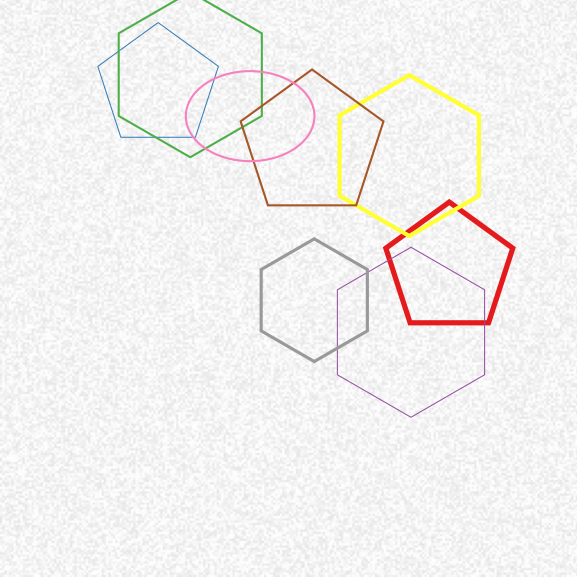[{"shape": "pentagon", "thickness": 2.5, "radius": 0.58, "center": [0.778, 0.534]}, {"shape": "pentagon", "thickness": 0.5, "radius": 0.55, "center": [0.274, 0.85]}, {"shape": "hexagon", "thickness": 1, "radius": 0.72, "center": [0.329, 0.87]}, {"shape": "hexagon", "thickness": 0.5, "radius": 0.74, "center": [0.712, 0.424]}, {"shape": "hexagon", "thickness": 2, "radius": 0.7, "center": [0.709, 0.73]}, {"shape": "pentagon", "thickness": 1, "radius": 0.65, "center": [0.54, 0.749]}, {"shape": "oval", "thickness": 1, "radius": 0.56, "center": [0.433, 0.798]}, {"shape": "hexagon", "thickness": 1.5, "radius": 0.53, "center": [0.544, 0.479]}]